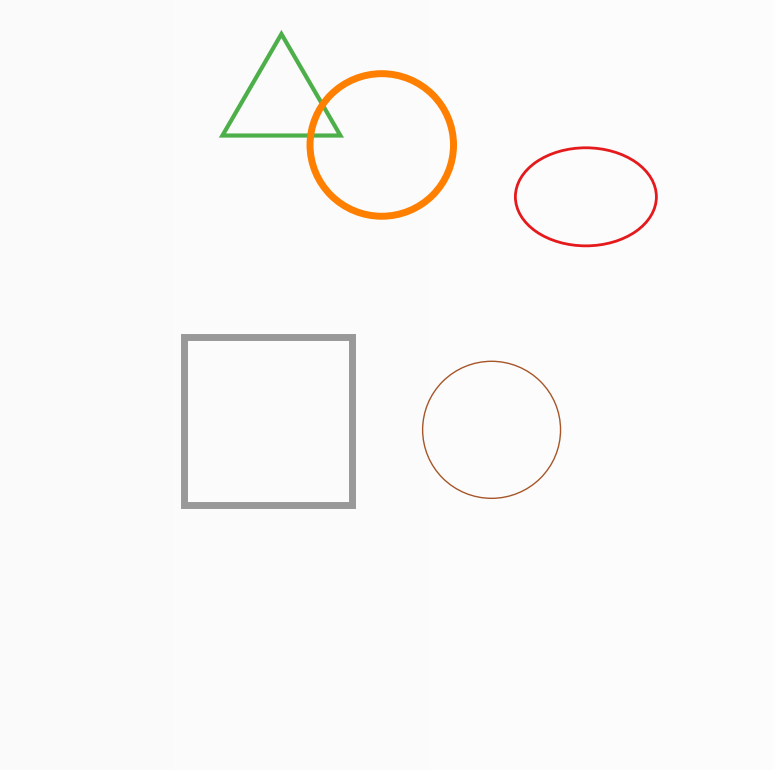[{"shape": "oval", "thickness": 1, "radius": 0.45, "center": [0.756, 0.744]}, {"shape": "triangle", "thickness": 1.5, "radius": 0.44, "center": [0.363, 0.868]}, {"shape": "circle", "thickness": 2.5, "radius": 0.46, "center": [0.493, 0.812]}, {"shape": "circle", "thickness": 0.5, "radius": 0.44, "center": [0.634, 0.442]}, {"shape": "square", "thickness": 2.5, "radius": 0.54, "center": [0.346, 0.453]}]